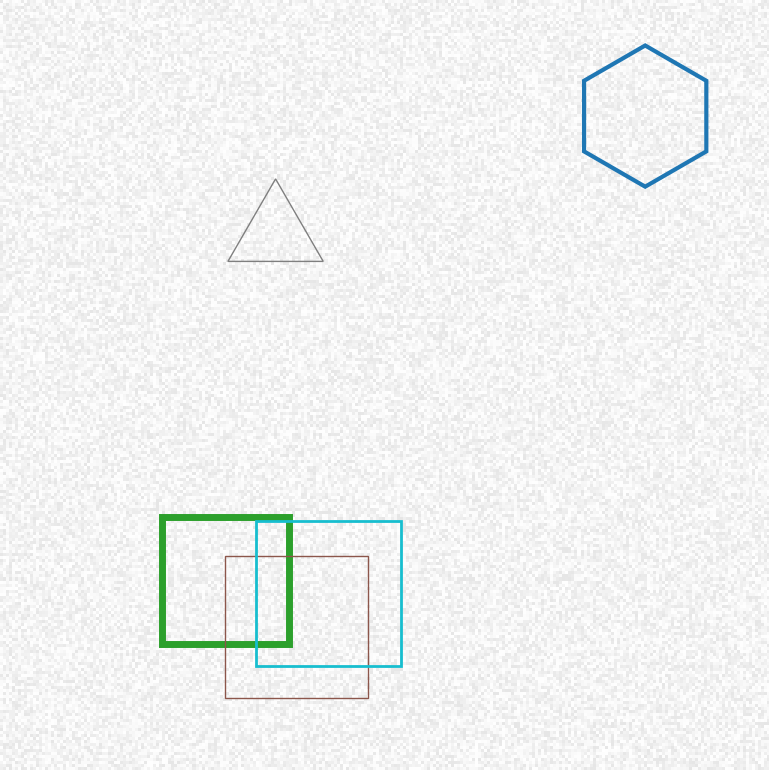[{"shape": "hexagon", "thickness": 1.5, "radius": 0.46, "center": [0.838, 0.849]}, {"shape": "square", "thickness": 2.5, "radius": 0.41, "center": [0.292, 0.247]}, {"shape": "square", "thickness": 0.5, "radius": 0.46, "center": [0.385, 0.186]}, {"shape": "triangle", "thickness": 0.5, "radius": 0.36, "center": [0.358, 0.696]}, {"shape": "square", "thickness": 1, "radius": 0.47, "center": [0.427, 0.229]}]